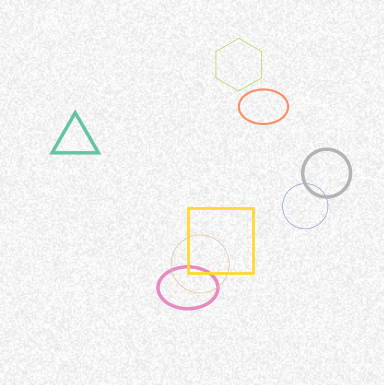[{"shape": "triangle", "thickness": 2.5, "radius": 0.35, "center": [0.195, 0.638]}, {"shape": "oval", "thickness": 1.5, "radius": 0.32, "center": [0.684, 0.723]}, {"shape": "circle", "thickness": 0.5, "radius": 0.29, "center": [0.793, 0.464]}, {"shape": "oval", "thickness": 2.5, "radius": 0.39, "center": [0.488, 0.253]}, {"shape": "hexagon", "thickness": 0.5, "radius": 0.34, "center": [0.62, 0.832]}, {"shape": "square", "thickness": 2, "radius": 0.42, "center": [0.572, 0.376]}, {"shape": "circle", "thickness": 0.5, "radius": 0.38, "center": [0.52, 0.314]}, {"shape": "circle", "thickness": 2.5, "radius": 0.31, "center": [0.848, 0.55]}]